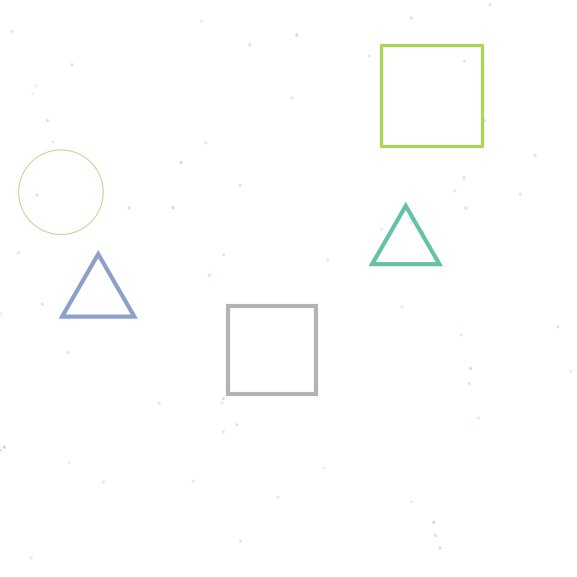[{"shape": "triangle", "thickness": 2, "radius": 0.34, "center": [0.703, 0.575]}, {"shape": "triangle", "thickness": 2, "radius": 0.36, "center": [0.17, 0.487]}, {"shape": "square", "thickness": 1.5, "radius": 0.43, "center": [0.747, 0.834]}, {"shape": "circle", "thickness": 0.5, "radius": 0.37, "center": [0.106, 0.666]}, {"shape": "square", "thickness": 2, "radius": 0.38, "center": [0.471, 0.393]}]